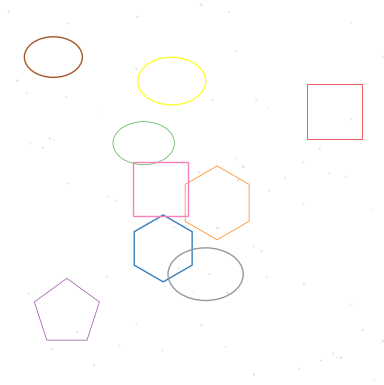[{"shape": "square", "thickness": 0.5, "radius": 0.36, "center": [0.869, 0.71]}, {"shape": "hexagon", "thickness": 1, "radius": 0.43, "center": [0.424, 0.355]}, {"shape": "oval", "thickness": 0.5, "radius": 0.4, "center": [0.373, 0.628]}, {"shape": "pentagon", "thickness": 0.5, "radius": 0.44, "center": [0.174, 0.188]}, {"shape": "hexagon", "thickness": 0.5, "radius": 0.48, "center": [0.564, 0.473]}, {"shape": "oval", "thickness": 1, "radius": 0.44, "center": [0.446, 0.789]}, {"shape": "oval", "thickness": 1, "radius": 0.38, "center": [0.139, 0.852]}, {"shape": "square", "thickness": 1, "radius": 0.35, "center": [0.416, 0.509]}, {"shape": "oval", "thickness": 1, "radius": 0.49, "center": [0.534, 0.288]}]